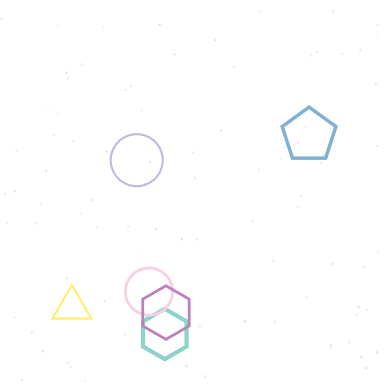[{"shape": "hexagon", "thickness": 3, "radius": 0.33, "center": [0.428, 0.132]}, {"shape": "circle", "thickness": 1.5, "radius": 0.34, "center": [0.355, 0.584]}, {"shape": "pentagon", "thickness": 2.5, "radius": 0.37, "center": [0.803, 0.649]}, {"shape": "circle", "thickness": 2, "radius": 0.31, "center": [0.387, 0.243]}, {"shape": "hexagon", "thickness": 2, "radius": 0.35, "center": [0.431, 0.188]}, {"shape": "triangle", "thickness": 1.5, "radius": 0.29, "center": [0.187, 0.202]}]